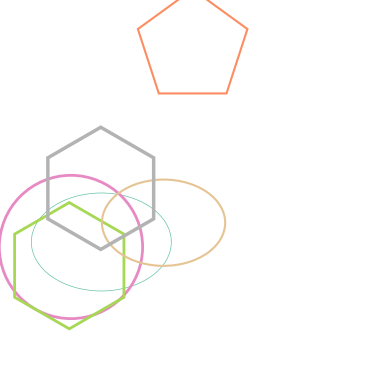[{"shape": "oval", "thickness": 0.5, "radius": 0.91, "center": [0.263, 0.371]}, {"shape": "pentagon", "thickness": 1.5, "radius": 0.75, "center": [0.5, 0.878]}, {"shape": "circle", "thickness": 2, "radius": 0.93, "center": [0.184, 0.359]}, {"shape": "hexagon", "thickness": 2, "radius": 0.82, "center": [0.18, 0.31]}, {"shape": "oval", "thickness": 1.5, "radius": 0.8, "center": [0.425, 0.422]}, {"shape": "hexagon", "thickness": 2.5, "radius": 0.79, "center": [0.262, 0.511]}]